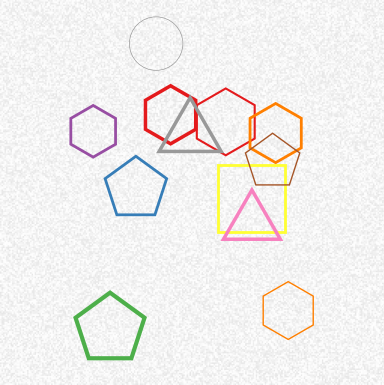[{"shape": "hexagon", "thickness": 2.5, "radius": 0.38, "center": [0.443, 0.702]}, {"shape": "hexagon", "thickness": 1.5, "radius": 0.43, "center": [0.586, 0.683]}, {"shape": "pentagon", "thickness": 2, "radius": 0.42, "center": [0.353, 0.51]}, {"shape": "pentagon", "thickness": 3, "radius": 0.47, "center": [0.286, 0.146]}, {"shape": "hexagon", "thickness": 2, "radius": 0.34, "center": [0.242, 0.659]}, {"shape": "hexagon", "thickness": 2, "radius": 0.38, "center": [0.716, 0.654]}, {"shape": "hexagon", "thickness": 1, "radius": 0.38, "center": [0.749, 0.193]}, {"shape": "square", "thickness": 2, "radius": 0.43, "center": [0.654, 0.484]}, {"shape": "pentagon", "thickness": 1, "radius": 0.37, "center": [0.708, 0.58]}, {"shape": "triangle", "thickness": 2.5, "radius": 0.43, "center": [0.654, 0.421]}, {"shape": "triangle", "thickness": 2.5, "radius": 0.47, "center": [0.494, 0.653]}, {"shape": "circle", "thickness": 0.5, "radius": 0.35, "center": [0.406, 0.887]}]